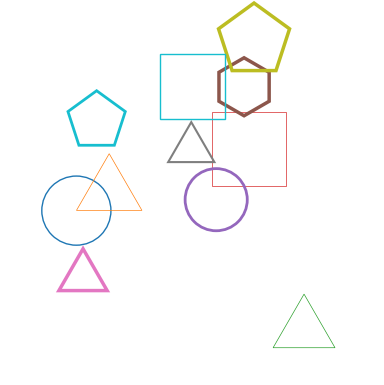[{"shape": "circle", "thickness": 1, "radius": 0.45, "center": [0.198, 0.453]}, {"shape": "triangle", "thickness": 0.5, "radius": 0.49, "center": [0.284, 0.503]}, {"shape": "triangle", "thickness": 0.5, "radius": 0.46, "center": [0.79, 0.143]}, {"shape": "square", "thickness": 0.5, "radius": 0.48, "center": [0.646, 0.613]}, {"shape": "circle", "thickness": 2, "radius": 0.4, "center": [0.562, 0.481]}, {"shape": "hexagon", "thickness": 2.5, "radius": 0.38, "center": [0.634, 0.775]}, {"shape": "triangle", "thickness": 2.5, "radius": 0.36, "center": [0.216, 0.281]}, {"shape": "triangle", "thickness": 1.5, "radius": 0.35, "center": [0.497, 0.614]}, {"shape": "pentagon", "thickness": 2.5, "radius": 0.48, "center": [0.66, 0.895]}, {"shape": "pentagon", "thickness": 2, "radius": 0.39, "center": [0.251, 0.686]}, {"shape": "square", "thickness": 1, "radius": 0.42, "center": [0.499, 0.774]}]